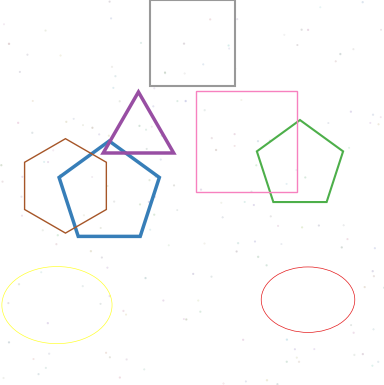[{"shape": "oval", "thickness": 0.5, "radius": 0.61, "center": [0.8, 0.222]}, {"shape": "pentagon", "thickness": 2.5, "radius": 0.68, "center": [0.284, 0.497]}, {"shape": "pentagon", "thickness": 1.5, "radius": 0.59, "center": [0.779, 0.57]}, {"shape": "triangle", "thickness": 2.5, "radius": 0.53, "center": [0.36, 0.655]}, {"shape": "oval", "thickness": 0.5, "radius": 0.72, "center": [0.148, 0.208]}, {"shape": "hexagon", "thickness": 1, "radius": 0.61, "center": [0.17, 0.517]}, {"shape": "square", "thickness": 1, "radius": 0.66, "center": [0.64, 0.632]}, {"shape": "square", "thickness": 1.5, "radius": 0.56, "center": [0.5, 0.889]}]